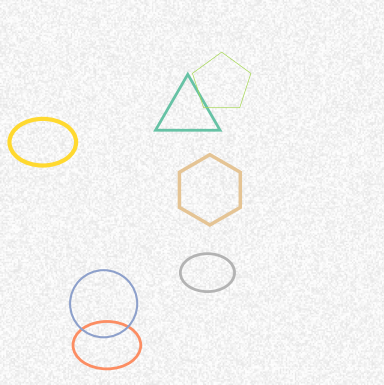[{"shape": "triangle", "thickness": 2, "radius": 0.48, "center": [0.488, 0.71]}, {"shape": "oval", "thickness": 2, "radius": 0.44, "center": [0.278, 0.103]}, {"shape": "circle", "thickness": 1.5, "radius": 0.44, "center": [0.269, 0.211]}, {"shape": "pentagon", "thickness": 0.5, "radius": 0.4, "center": [0.576, 0.785]}, {"shape": "oval", "thickness": 3, "radius": 0.43, "center": [0.111, 0.631]}, {"shape": "hexagon", "thickness": 2.5, "radius": 0.46, "center": [0.545, 0.507]}, {"shape": "oval", "thickness": 2, "radius": 0.35, "center": [0.539, 0.292]}]